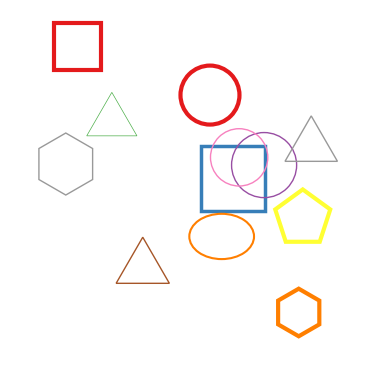[{"shape": "circle", "thickness": 3, "radius": 0.38, "center": [0.545, 0.753]}, {"shape": "square", "thickness": 3, "radius": 0.3, "center": [0.202, 0.88]}, {"shape": "square", "thickness": 2.5, "radius": 0.42, "center": [0.605, 0.536]}, {"shape": "triangle", "thickness": 0.5, "radius": 0.38, "center": [0.29, 0.685]}, {"shape": "circle", "thickness": 1, "radius": 0.42, "center": [0.686, 0.571]}, {"shape": "hexagon", "thickness": 3, "radius": 0.31, "center": [0.776, 0.188]}, {"shape": "oval", "thickness": 1.5, "radius": 0.42, "center": [0.576, 0.386]}, {"shape": "pentagon", "thickness": 3, "radius": 0.38, "center": [0.786, 0.433]}, {"shape": "triangle", "thickness": 1, "radius": 0.4, "center": [0.371, 0.304]}, {"shape": "circle", "thickness": 1, "radius": 0.37, "center": [0.621, 0.591]}, {"shape": "triangle", "thickness": 1, "radius": 0.39, "center": [0.808, 0.62]}, {"shape": "hexagon", "thickness": 1, "radius": 0.4, "center": [0.171, 0.574]}]